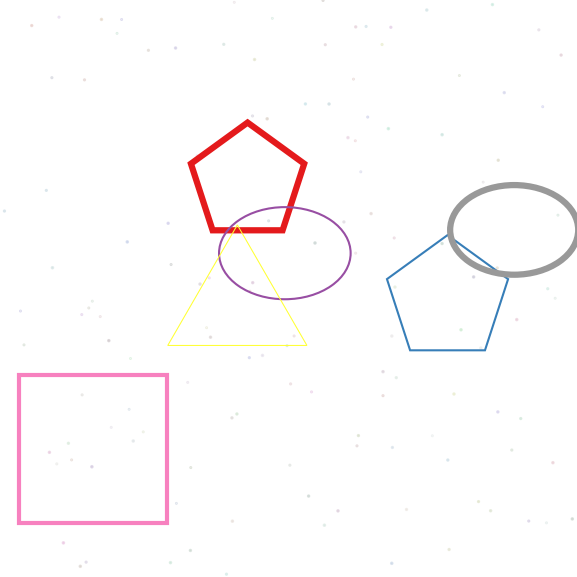[{"shape": "pentagon", "thickness": 3, "radius": 0.52, "center": [0.429, 0.684]}, {"shape": "pentagon", "thickness": 1, "radius": 0.55, "center": [0.775, 0.482]}, {"shape": "oval", "thickness": 1, "radius": 0.57, "center": [0.493, 0.561]}, {"shape": "triangle", "thickness": 0.5, "radius": 0.7, "center": [0.411, 0.471]}, {"shape": "square", "thickness": 2, "radius": 0.64, "center": [0.161, 0.222]}, {"shape": "oval", "thickness": 3, "radius": 0.55, "center": [0.89, 0.601]}]